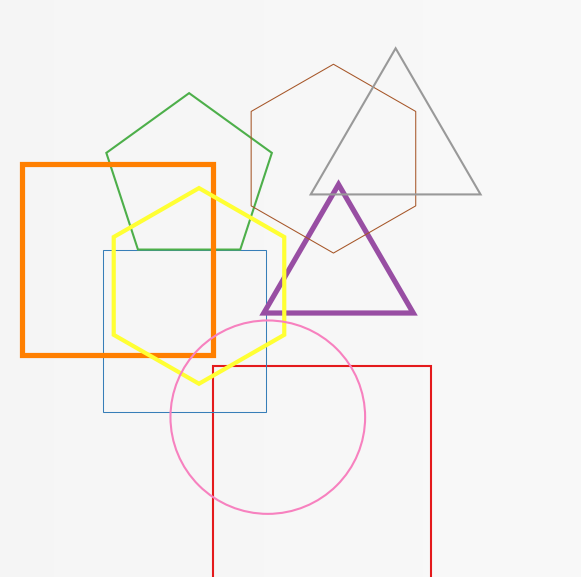[{"shape": "square", "thickness": 1, "radius": 0.94, "center": [0.554, 0.177]}, {"shape": "square", "thickness": 0.5, "radius": 0.7, "center": [0.318, 0.426]}, {"shape": "pentagon", "thickness": 1, "radius": 0.75, "center": [0.325, 0.688]}, {"shape": "triangle", "thickness": 2.5, "radius": 0.74, "center": [0.582, 0.531]}, {"shape": "square", "thickness": 2.5, "radius": 0.82, "center": [0.202, 0.55]}, {"shape": "hexagon", "thickness": 2, "radius": 0.85, "center": [0.342, 0.504]}, {"shape": "hexagon", "thickness": 0.5, "radius": 0.82, "center": [0.574, 0.724]}, {"shape": "circle", "thickness": 1, "radius": 0.84, "center": [0.461, 0.277]}, {"shape": "triangle", "thickness": 1, "radius": 0.84, "center": [0.681, 0.747]}]